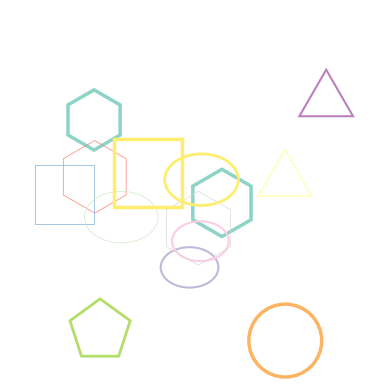[{"shape": "hexagon", "thickness": 2.5, "radius": 0.44, "center": [0.576, 0.473]}, {"shape": "hexagon", "thickness": 2.5, "radius": 0.39, "center": [0.244, 0.688]}, {"shape": "triangle", "thickness": 1, "radius": 0.4, "center": [0.74, 0.531]}, {"shape": "oval", "thickness": 1.5, "radius": 0.37, "center": [0.492, 0.305]}, {"shape": "hexagon", "thickness": 0.5, "radius": 0.47, "center": [0.246, 0.541]}, {"shape": "square", "thickness": 0.5, "radius": 0.38, "center": [0.167, 0.494]}, {"shape": "circle", "thickness": 2.5, "radius": 0.47, "center": [0.741, 0.115]}, {"shape": "pentagon", "thickness": 2, "radius": 0.41, "center": [0.26, 0.141]}, {"shape": "oval", "thickness": 1.5, "radius": 0.37, "center": [0.52, 0.374]}, {"shape": "hexagon", "thickness": 0.5, "radius": 0.48, "center": [0.515, 0.407]}, {"shape": "triangle", "thickness": 1.5, "radius": 0.4, "center": [0.847, 0.738]}, {"shape": "oval", "thickness": 0.5, "radius": 0.48, "center": [0.315, 0.436]}, {"shape": "square", "thickness": 2.5, "radius": 0.44, "center": [0.384, 0.551]}, {"shape": "oval", "thickness": 2, "radius": 0.48, "center": [0.523, 0.533]}]